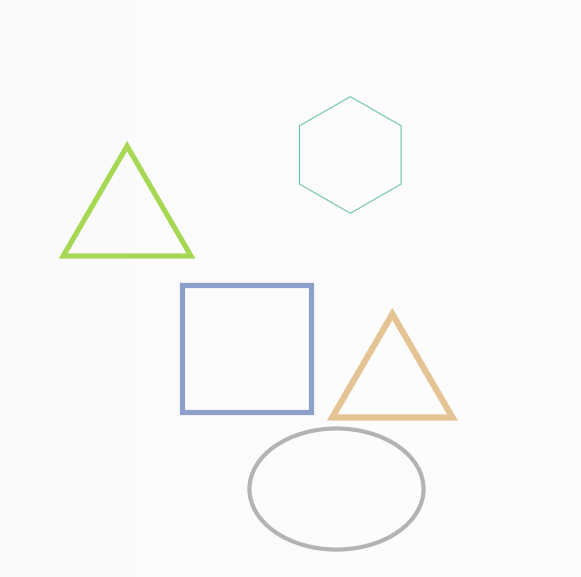[{"shape": "hexagon", "thickness": 0.5, "radius": 0.5, "center": [0.603, 0.731]}, {"shape": "square", "thickness": 2.5, "radius": 0.55, "center": [0.424, 0.396]}, {"shape": "triangle", "thickness": 2.5, "radius": 0.63, "center": [0.219, 0.619]}, {"shape": "triangle", "thickness": 3, "radius": 0.6, "center": [0.675, 0.336]}, {"shape": "oval", "thickness": 2, "radius": 0.75, "center": [0.579, 0.152]}]